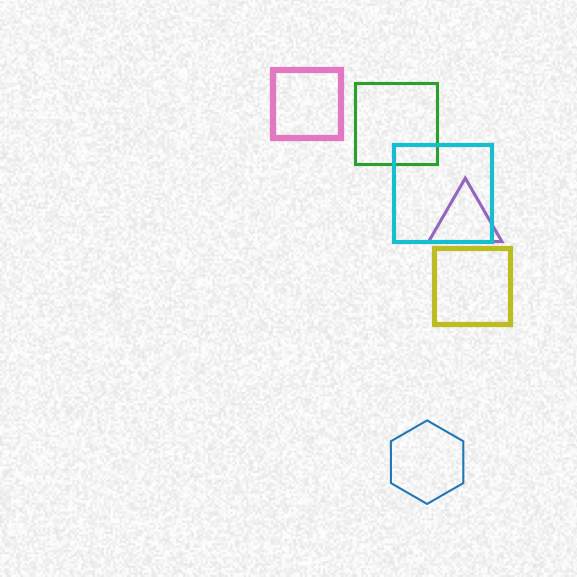[{"shape": "hexagon", "thickness": 1, "radius": 0.36, "center": [0.74, 0.199]}, {"shape": "square", "thickness": 1.5, "radius": 0.35, "center": [0.686, 0.785]}, {"shape": "triangle", "thickness": 1.5, "radius": 0.37, "center": [0.806, 0.617]}, {"shape": "square", "thickness": 3, "radius": 0.3, "center": [0.532, 0.819]}, {"shape": "square", "thickness": 2.5, "radius": 0.33, "center": [0.817, 0.503]}, {"shape": "square", "thickness": 2, "radius": 0.42, "center": [0.768, 0.664]}]